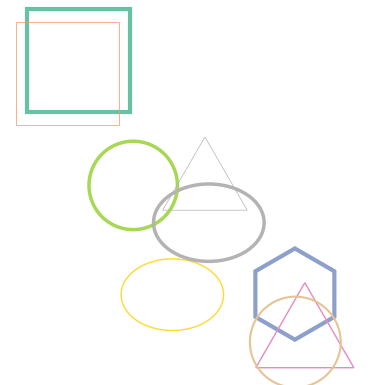[{"shape": "square", "thickness": 3, "radius": 0.67, "center": [0.204, 0.843]}, {"shape": "square", "thickness": 0.5, "radius": 0.67, "center": [0.176, 0.81]}, {"shape": "hexagon", "thickness": 3, "radius": 0.59, "center": [0.766, 0.236]}, {"shape": "triangle", "thickness": 1, "radius": 0.74, "center": [0.792, 0.118]}, {"shape": "circle", "thickness": 2.5, "radius": 0.57, "center": [0.346, 0.518]}, {"shape": "oval", "thickness": 1, "radius": 0.67, "center": [0.448, 0.234]}, {"shape": "circle", "thickness": 1.5, "radius": 0.59, "center": [0.767, 0.112]}, {"shape": "oval", "thickness": 2.5, "radius": 0.72, "center": [0.542, 0.422]}, {"shape": "triangle", "thickness": 0.5, "radius": 0.63, "center": [0.532, 0.517]}]